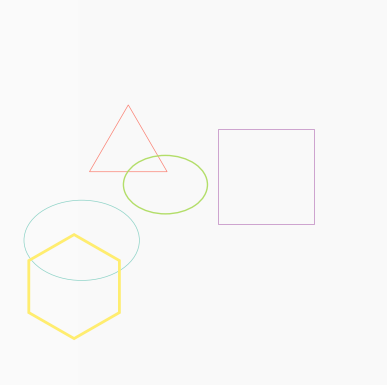[{"shape": "oval", "thickness": 0.5, "radius": 0.74, "center": [0.211, 0.376]}, {"shape": "triangle", "thickness": 0.5, "radius": 0.58, "center": [0.331, 0.612]}, {"shape": "oval", "thickness": 1, "radius": 0.54, "center": [0.427, 0.52]}, {"shape": "square", "thickness": 0.5, "radius": 0.62, "center": [0.686, 0.542]}, {"shape": "hexagon", "thickness": 2, "radius": 0.67, "center": [0.191, 0.256]}]